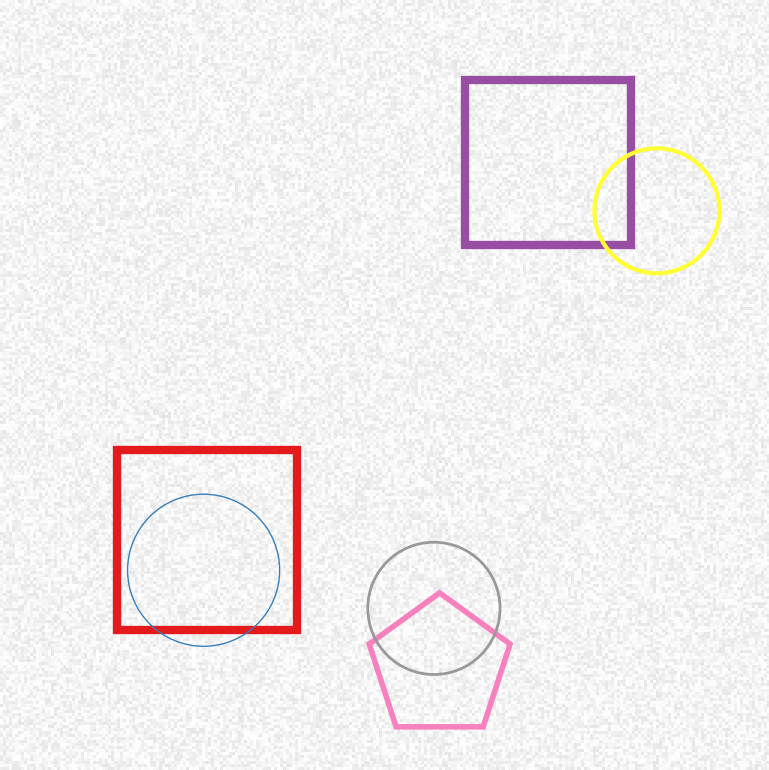[{"shape": "square", "thickness": 3, "radius": 0.58, "center": [0.269, 0.299]}, {"shape": "circle", "thickness": 0.5, "radius": 0.49, "center": [0.264, 0.259]}, {"shape": "square", "thickness": 3, "radius": 0.54, "center": [0.712, 0.789]}, {"shape": "circle", "thickness": 1.5, "radius": 0.41, "center": [0.853, 0.726]}, {"shape": "pentagon", "thickness": 2, "radius": 0.48, "center": [0.571, 0.134]}, {"shape": "circle", "thickness": 1, "radius": 0.43, "center": [0.564, 0.21]}]